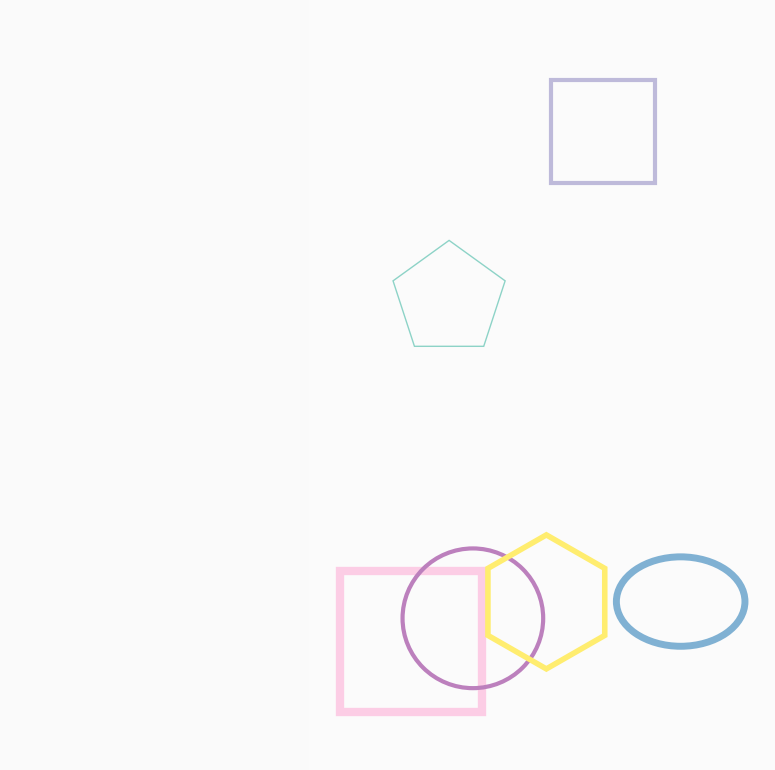[{"shape": "pentagon", "thickness": 0.5, "radius": 0.38, "center": [0.579, 0.612]}, {"shape": "square", "thickness": 1.5, "radius": 0.33, "center": [0.778, 0.83]}, {"shape": "oval", "thickness": 2.5, "radius": 0.41, "center": [0.878, 0.219]}, {"shape": "square", "thickness": 3, "radius": 0.46, "center": [0.53, 0.167]}, {"shape": "circle", "thickness": 1.5, "radius": 0.45, "center": [0.61, 0.197]}, {"shape": "hexagon", "thickness": 2, "radius": 0.44, "center": [0.705, 0.218]}]